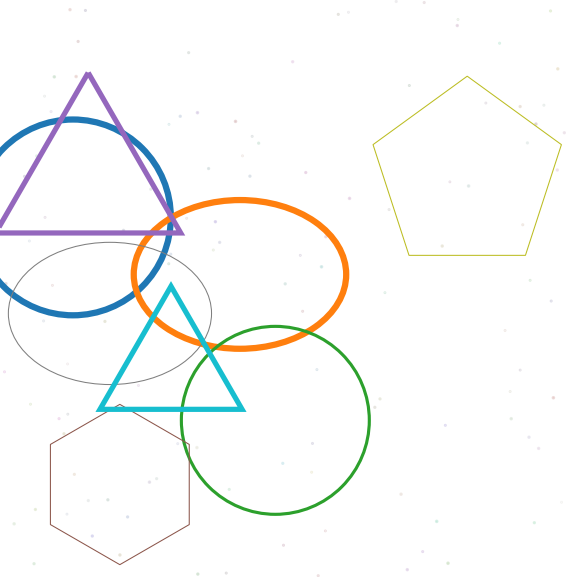[{"shape": "circle", "thickness": 3, "radius": 0.85, "center": [0.126, 0.623]}, {"shape": "oval", "thickness": 3, "radius": 0.92, "center": [0.416, 0.524]}, {"shape": "circle", "thickness": 1.5, "radius": 0.81, "center": [0.477, 0.271]}, {"shape": "triangle", "thickness": 2.5, "radius": 0.93, "center": [0.153, 0.688]}, {"shape": "hexagon", "thickness": 0.5, "radius": 0.69, "center": [0.207, 0.16]}, {"shape": "oval", "thickness": 0.5, "radius": 0.88, "center": [0.19, 0.456]}, {"shape": "pentagon", "thickness": 0.5, "radius": 0.86, "center": [0.809, 0.696]}, {"shape": "triangle", "thickness": 2.5, "radius": 0.71, "center": [0.296, 0.361]}]